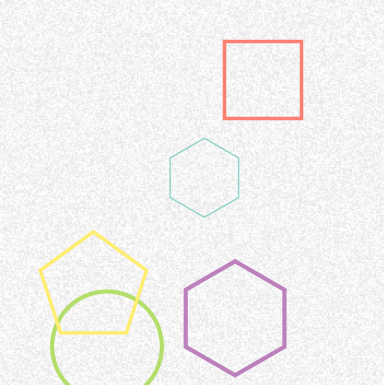[{"shape": "hexagon", "thickness": 1, "radius": 0.51, "center": [0.531, 0.538]}, {"shape": "square", "thickness": 2.5, "radius": 0.5, "center": [0.682, 0.793]}, {"shape": "circle", "thickness": 3, "radius": 0.71, "center": [0.278, 0.1]}, {"shape": "hexagon", "thickness": 3, "radius": 0.74, "center": [0.611, 0.173]}, {"shape": "pentagon", "thickness": 2.5, "radius": 0.73, "center": [0.243, 0.253]}]